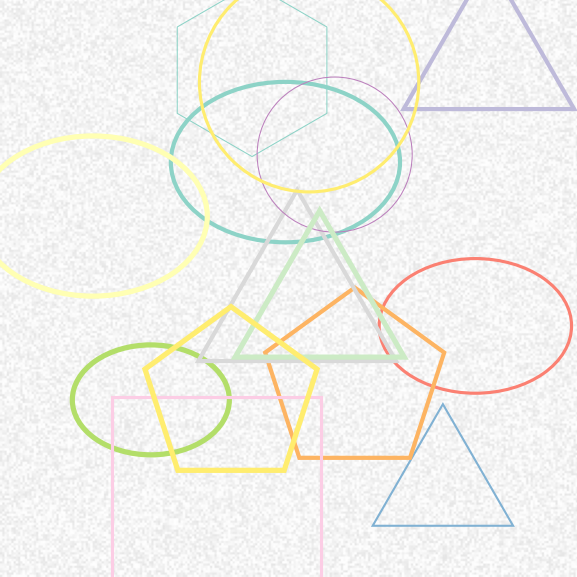[{"shape": "hexagon", "thickness": 0.5, "radius": 0.75, "center": [0.436, 0.878]}, {"shape": "oval", "thickness": 2, "radius": 0.99, "center": [0.494, 0.718]}, {"shape": "oval", "thickness": 2.5, "radius": 0.99, "center": [0.161, 0.625]}, {"shape": "triangle", "thickness": 2, "radius": 0.85, "center": [0.847, 0.896]}, {"shape": "oval", "thickness": 1.5, "radius": 0.83, "center": [0.823, 0.435]}, {"shape": "triangle", "thickness": 1, "radius": 0.7, "center": [0.767, 0.159]}, {"shape": "pentagon", "thickness": 2, "radius": 0.82, "center": [0.614, 0.338]}, {"shape": "oval", "thickness": 2.5, "radius": 0.68, "center": [0.261, 0.307]}, {"shape": "square", "thickness": 1.5, "radius": 0.91, "center": [0.375, 0.13]}, {"shape": "triangle", "thickness": 2, "radius": 0.99, "center": [0.515, 0.473]}, {"shape": "circle", "thickness": 0.5, "radius": 0.67, "center": [0.58, 0.731]}, {"shape": "triangle", "thickness": 2.5, "radius": 0.84, "center": [0.554, 0.465]}, {"shape": "pentagon", "thickness": 2.5, "radius": 0.78, "center": [0.4, 0.311]}, {"shape": "circle", "thickness": 1.5, "radius": 0.95, "center": [0.535, 0.857]}]